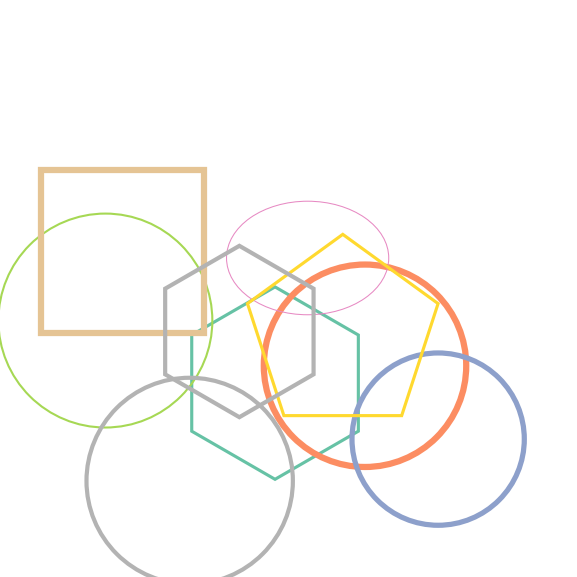[{"shape": "hexagon", "thickness": 1.5, "radius": 0.83, "center": [0.476, 0.336]}, {"shape": "circle", "thickness": 3, "radius": 0.88, "center": [0.632, 0.366]}, {"shape": "circle", "thickness": 2.5, "radius": 0.75, "center": [0.759, 0.239]}, {"shape": "oval", "thickness": 0.5, "radius": 0.7, "center": [0.533, 0.552]}, {"shape": "circle", "thickness": 1, "radius": 0.93, "center": [0.182, 0.444]}, {"shape": "pentagon", "thickness": 1.5, "radius": 0.87, "center": [0.594, 0.42]}, {"shape": "square", "thickness": 3, "radius": 0.71, "center": [0.212, 0.564]}, {"shape": "circle", "thickness": 2, "radius": 0.89, "center": [0.328, 0.166]}, {"shape": "hexagon", "thickness": 2, "radius": 0.74, "center": [0.414, 0.425]}]